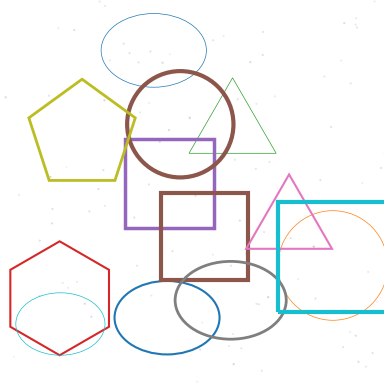[{"shape": "oval", "thickness": 1.5, "radius": 0.68, "center": [0.434, 0.175]}, {"shape": "oval", "thickness": 0.5, "radius": 0.68, "center": [0.399, 0.869]}, {"shape": "circle", "thickness": 0.5, "radius": 0.71, "center": [0.865, 0.31]}, {"shape": "triangle", "thickness": 0.5, "radius": 0.65, "center": [0.604, 0.667]}, {"shape": "hexagon", "thickness": 1.5, "radius": 0.74, "center": [0.155, 0.225]}, {"shape": "square", "thickness": 2.5, "radius": 0.58, "center": [0.439, 0.524]}, {"shape": "circle", "thickness": 3, "radius": 0.69, "center": [0.468, 0.677]}, {"shape": "square", "thickness": 3, "radius": 0.56, "center": [0.53, 0.386]}, {"shape": "triangle", "thickness": 1.5, "radius": 0.64, "center": [0.751, 0.418]}, {"shape": "oval", "thickness": 2, "radius": 0.72, "center": [0.599, 0.22]}, {"shape": "pentagon", "thickness": 2, "radius": 0.73, "center": [0.213, 0.649]}, {"shape": "square", "thickness": 3, "radius": 0.71, "center": [0.863, 0.333]}, {"shape": "oval", "thickness": 0.5, "radius": 0.58, "center": [0.157, 0.158]}]